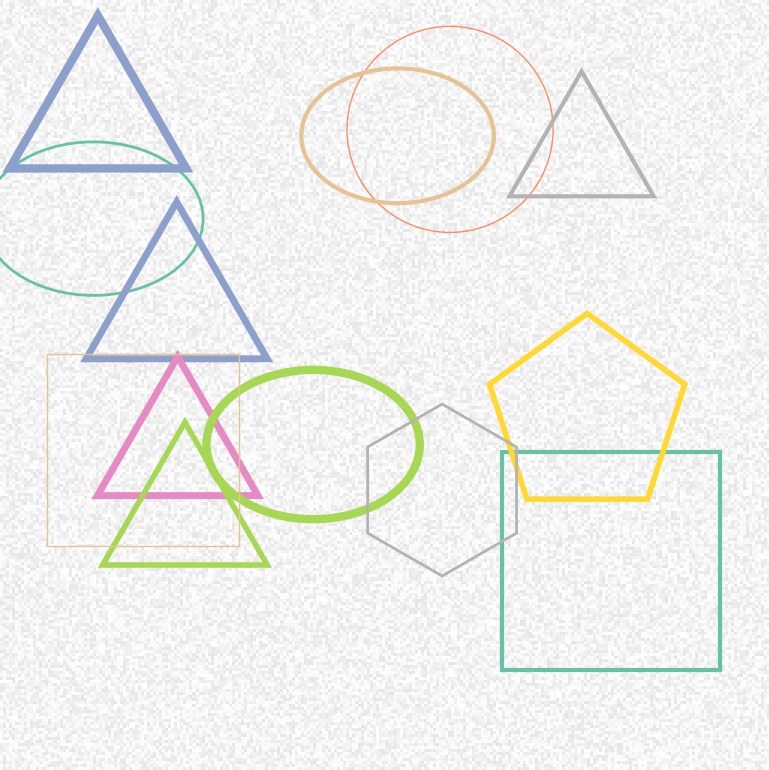[{"shape": "oval", "thickness": 1, "radius": 0.71, "center": [0.121, 0.716]}, {"shape": "square", "thickness": 1.5, "radius": 0.71, "center": [0.794, 0.272]}, {"shape": "circle", "thickness": 0.5, "radius": 0.67, "center": [0.584, 0.832]}, {"shape": "triangle", "thickness": 2.5, "radius": 0.68, "center": [0.229, 0.602]}, {"shape": "triangle", "thickness": 3, "radius": 0.66, "center": [0.127, 0.847]}, {"shape": "triangle", "thickness": 2.5, "radius": 0.6, "center": [0.231, 0.417]}, {"shape": "triangle", "thickness": 2, "radius": 0.62, "center": [0.24, 0.328]}, {"shape": "oval", "thickness": 3, "radius": 0.69, "center": [0.407, 0.423]}, {"shape": "pentagon", "thickness": 2, "radius": 0.67, "center": [0.763, 0.46]}, {"shape": "oval", "thickness": 1.5, "radius": 0.63, "center": [0.516, 0.824]}, {"shape": "square", "thickness": 0.5, "radius": 0.62, "center": [0.186, 0.416]}, {"shape": "hexagon", "thickness": 1, "radius": 0.56, "center": [0.574, 0.364]}, {"shape": "triangle", "thickness": 1.5, "radius": 0.54, "center": [0.755, 0.799]}]